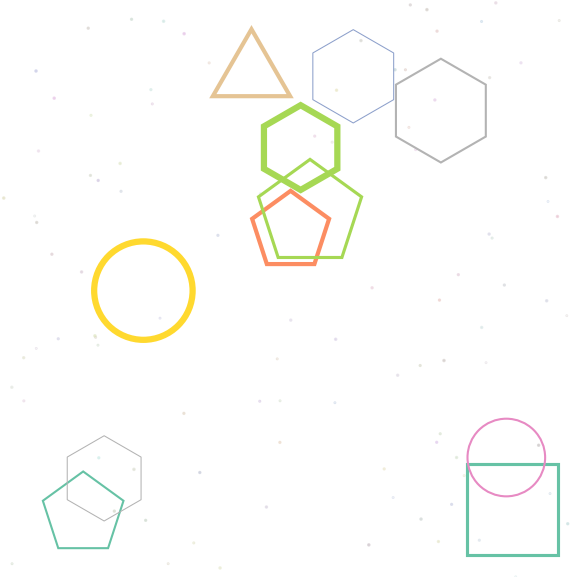[{"shape": "pentagon", "thickness": 1, "radius": 0.37, "center": [0.144, 0.109]}, {"shape": "square", "thickness": 1.5, "radius": 0.39, "center": [0.888, 0.116]}, {"shape": "pentagon", "thickness": 2, "radius": 0.35, "center": [0.503, 0.599]}, {"shape": "hexagon", "thickness": 0.5, "radius": 0.4, "center": [0.612, 0.867]}, {"shape": "circle", "thickness": 1, "radius": 0.34, "center": [0.877, 0.207]}, {"shape": "hexagon", "thickness": 3, "radius": 0.37, "center": [0.521, 0.744]}, {"shape": "pentagon", "thickness": 1.5, "radius": 0.47, "center": [0.537, 0.629]}, {"shape": "circle", "thickness": 3, "radius": 0.43, "center": [0.248, 0.496]}, {"shape": "triangle", "thickness": 2, "radius": 0.39, "center": [0.435, 0.871]}, {"shape": "hexagon", "thickness": 1, "radius": 0.45, "center": [0.763, 0.808]}, {"shape": "hexagon", "thickness": 0.5, "radius": 0.37, "center": [0.18, 0.171]}]